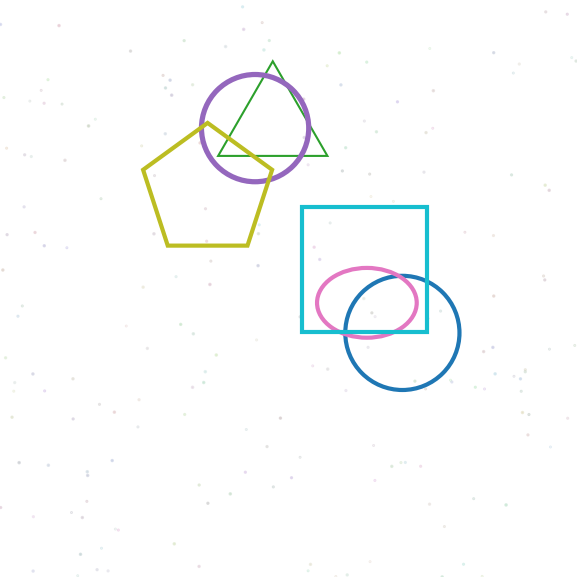[{"shape": "circle", "thickness": 2, "radius": 0.49, "center": [0.697, 0.423]}, {"shape": "triangle", "thickness": 1, "radius": 0.55, "center": [0.472, 0.784]}, {"shape": "circle", "thickness": 2.5, "radius": 0.46, "center": [0.442, 0.777]}, {"shape": "oval", "thickness": 2, "radius": 0.43, "center": [0.635, 0.475]}, {"shape": "pentagon", "thickness": 2, "radius": 0.59, "center": [0.359, 0.669]}, {"shape": "square", "thickness": 2, "radius": 0.54, "center": [0.632, 0.533]}]